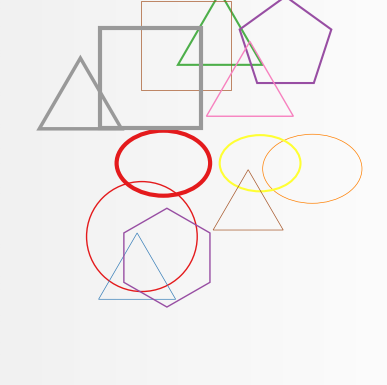[{"shape": "oval", "thickness": 3, "radius": 0.6, "center": [0.422, 0.576]}, {"shape": "circle", "thickness": 1, "radius": 0.71, "center": [0.366, 0.386]}, {"shape": "triangle", "thickness": 0.5, "radius": 0.57, "center": [0.354, 0.28]}, {"shape": "triangle", "thickness": 1.5, "radius": 0.63, "center": [0.568, 0.894]}, {"shape": "hexagon", "thickness": 1, "radius": 0.64, "center": [0.431, 0.331]}, {"shape": "pentagon", "thickness": 1.5, "radius": 0.62, "center": [0.737, 0.885]}, {"shape": "oval", "thickness": 0.5, "radius": 0.64, "center": [0.806, 0.562]}, {"shape": "oval", "thickness": 1.5, "radius": 0.52, "center": [0.671, 0.576]}, {"shape": "triangle", "thickness": 0.5, "radius": 0.52, "center": [0.64, 0.455]}, {"shape": "square", "thickness": 0.5, "radius": 0.58, "center": [0.479, 0.883]}, {"shape": "triangle", "thickness": 1, "radius": 0.65, "center": [0.645, 0.763]}, {"shape": "triangle", "thickness": 2.5, "radius": 0.61, "center": [0.207, 0.727]}, {"shape": "square", "thickness": 3, "radius": 0.65, "center": [0.389, 0.797]}]